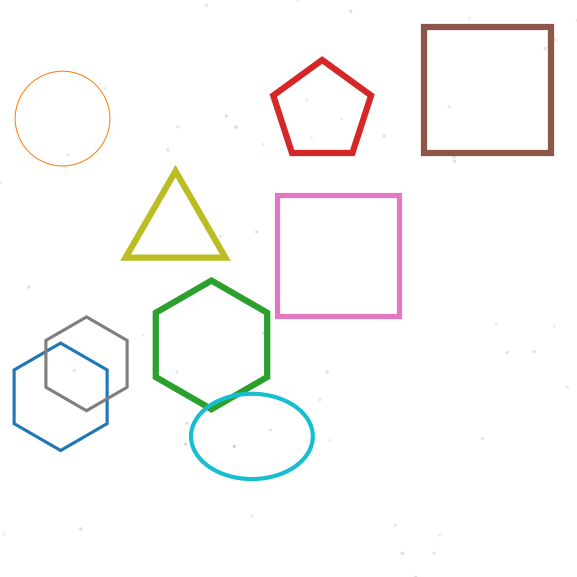[{"shape": "hexagon", "thickness": 1.5, "radius": 0.46, "center": [0.105, 0.312]}, {"shape": "circle", "thickness": 0.5, "radius": 0.41, "center": [0.108, 0.794]}, {"shape": "hexagon", "thickness": 3, "radius": 0.56, "center": [0.366, 0.402]}, {"shape": "pentagon", "thickness": 3, "radius": 0.45, "center": [0.558, 0.806]}, {"shape": "square", "thickness": 3, "radius": 0.55, "center": [0.844, 0.843]}, {"shape": "square", "thickness": 2.5, "radius": 0.53, "center": [0.585, 0.557]}, {"shape": "hexagon", "thickness": 1.5, "radius": 0.41, "center": [0.15, 0.369]}, {"shape": "triangle", "thickness": 3, "radius": 0.5, "center": [0.304, 0.603]}, {"shape": "oval", "thickness": 2, "radius": 0.53, "center": [0.436, 0.243]}]